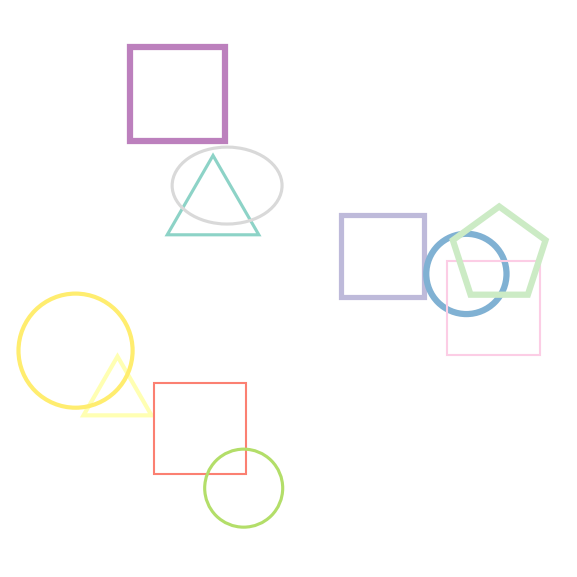[{"shape": "triangle", "thickness": 1.5, "radius": 0.46, "center": [0.369, 0.638]}, {"shape": "triangle", "thickness": 2, "radius": 0.34, "center": [0.203, 0.314]}, {"shape": "square", "thickness": 2.5, "radius": 0.36, "center": [0.662, 0.556]}, {"shape": "square", "thickness": 1, "radius": 0.4, "center": [0.347, 0.257]}, {"shape": "circle", "thickness": 3, "radius": 0.35, "center": [0.808, 0.525]}, {"shape": "circle", "thickness": 1.5, "radius": 0.34, "center": [0.422, 0.154]}, {"shape": "square", "thickness": 1, "radius": 0.41, "center": [0.854, 0.466]}, {"shape": "oval", "thickness": 1.5, "radius": 0.48, "center": [0.393, 0.678]}, {"shape": "square", "thickness": 3, "radius": 0.41, "center": [0.307, 0.836]}, {"shape": "pentagon", "thickness": 3, "radius": 0.42, "center": [0.864, 0.557]}, {"shape": "circle", "thickness": 2, "radius": 0.49, "center": [0.131, 0.392]}]